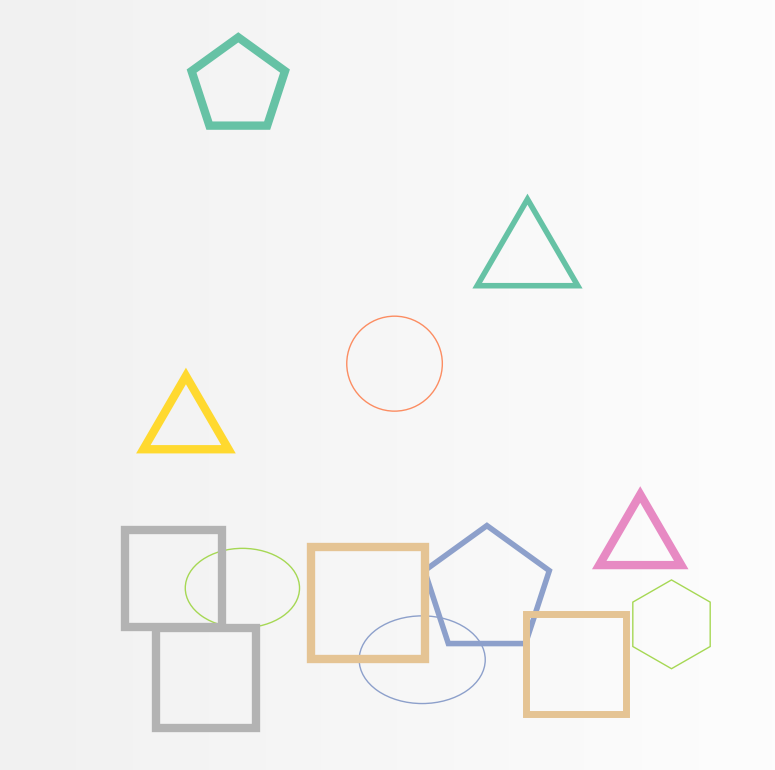[{"shape": "pentagon", "thickness": 3, "radius": 0.32, "center": [0.307, 0.888]}, {"shape": "triangle", "thickness": 2, "radius": 0.37, "center": [0.681, 0.666]}, {"shape": "circle", "thickness": 0.5, "radius": 0.31, "center": [0.509, 0.528]}, {"shape": "pentagon", "thickness": 2, "radius": 0.42, "center": [0.628, 0.233]}, {"shape": "oval", "thickness": 0.5, "radius": 0.41, "center": [0.545, 0.143]}, {"shape": "triangle", "thickness": 3, "radius": 0.31, "center": [0.826, 0.297]}, {"shape": "hexagon", "thickness": 0.5, "radius": 0.29, "center": [0.866, 0.189]}, {"shape": "oval", "thickness": 0.5, "radius": 0.37, "center": [0.313, 0.236]}, {"shape": "triangle", "thickness": 3, "radius": 0.32, "center": [0.24, 0.448]}, {"shape": "square", "thickness": 3, "radius": 0.37, "center": [0.475, 0.217]}, {"shape": "square", "thickness": 2.5, "radius": 0.32, "center": [0.744, 0.138]}, {"shape": "square", "thickness": 3, "radius": 0.32, "center": [0.266, 0.12]}, {"shape": "square", "thickness": 3, "radius": 0.31, "center": [0.224, 0.248]}]